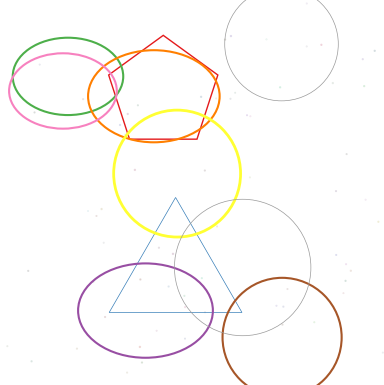[{"shape": "pentagon", "thickness": 1, "radius": 0.75, "center": [0.424, 0.759]}, {"shape": "triangle", "thickness": 0.5, "radius": 1.0, "center": [0.456, 0.288]}, {"shape": "oval", "thickness": 1.5, "radius": 0.72, "center": [0.177, 0.802]}, {"shape": "oval", "thickness": 1.5, "radius": 0.88, "center": [0.378, 0.193]}, {"shape": "oval", "thickness": 1.5, "radius": 0.85, "center": [0.4, 0.75]}, {"shape": "circle", "thickness": 2, "radius": 0.82, "center": [0.46, 0.549]}, {"shape": "circle", "thickness": 1.5, "radius": 0.77, "center": [0.733, 0.124]}, {"shape": "oval", "thickness": 1.5, "radius": 0.7, "center": [0.164, 0.764]}, {"shape": "circle", "thickness": 0.5, "radius": 0.89, "center": [0.63, 0.305]}, {"shape": "circle", "thickness": 0.5, "radius": 0.74, "center": [0.731, 0.886]}]